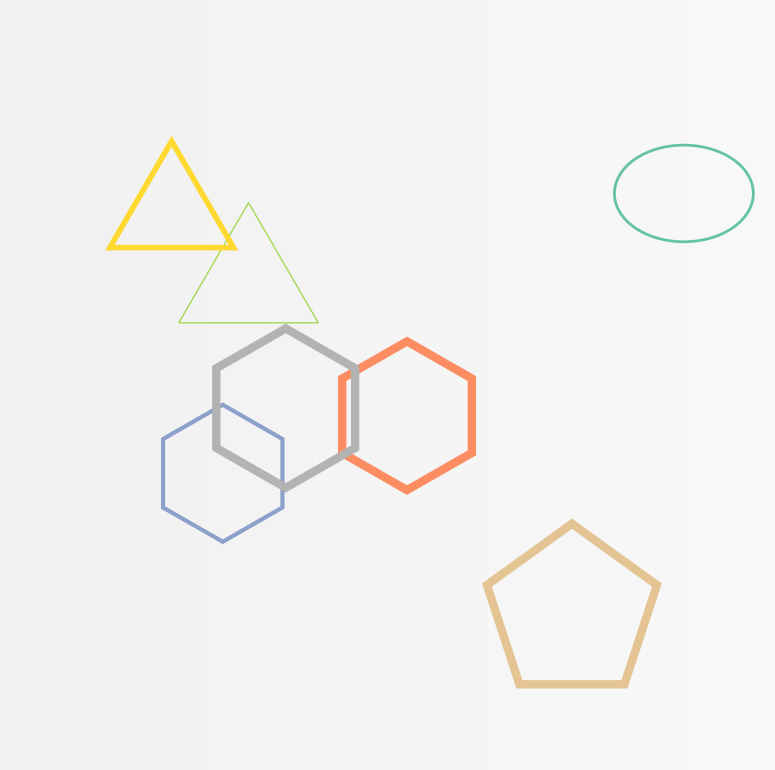[{"shape": "oval", "thickness": 1, "radius": 0.45, "center": [0.882, 0.749]}, {"shape": "hexagon", "thickness": 3, "radius": 0.48, "center": [0.525, 0.46]}, {"shape": "hexagon", "thickness": 1.5, "radius": 0.44, "center": [0.287, 0.385]}, {"shape": "triangle", "thickness": 0.5, "radius": 0.52, "center": [0.321, 0.633]}, {"shape": "triangle", "thickness": 2, "radius": 0.46, "center": [0.222, 0.724]}, {"shape": "pentagon", "thickness": 3, "radius": 0.58, "center": [0.738, 0.205]}, {"shape": "hexagon", "thickness": 3, "radius": 0.52, "center": [0.369, 0.47]}]